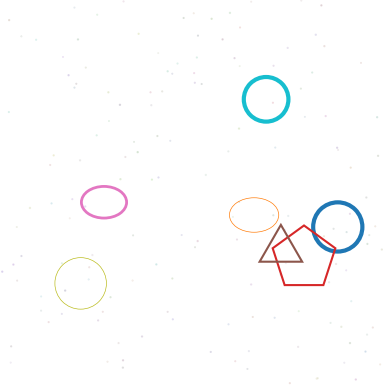[{"shape": "circle", "thickness": 3, "radius": 0.32, "center": [0.877, 0.411]}, {"shape": "oval", "thickness": 0.5, "radius": 0.32, "center": [0.66, 0.442]}, {"shape": "pentagon", "thickness": 1.5, "radius": 0.43, "center": [0.79, 0.329]}, {"shape": "triangle", "thickness": 1.5, "radius": 0.32, "center": [0.73, 0.352]}, {"shape": "oval", "thickness": 2, "radius": 0.29, "center": [0.27, 0.475]}, {"shape": "circle", "thickness": 0.5, "radius": 0.33, "center": [0.21, 0.264]}, {"shape": "circle", "thickness": 3, "radius": 0.29, "center": [0.691, 0.742]}]